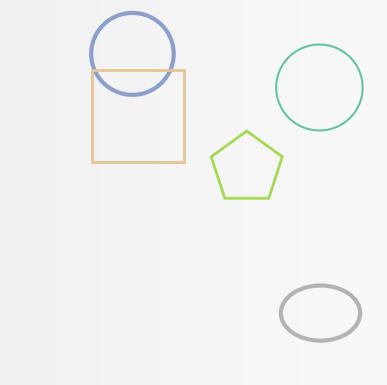[{"shape": "circle", "thickness": 1.5, "radius": 0.56, "center": [0.824, 0.773]}, {"shape": "circle", "thickness": 3, "radius": 0.53, "center": [0.342, 0.86]}, {"shape": "pentagon", "thickness": 2, "radius": 0.48, "center": [0.637, 0.563]}, {"shape": "square", "thickness": 2, "radius": 0.59, "center": [0.357, 0.698]}, {"shape": "oval", "thickness": 3, "radius": 0.51, "center": [0.827, 0.187]}]